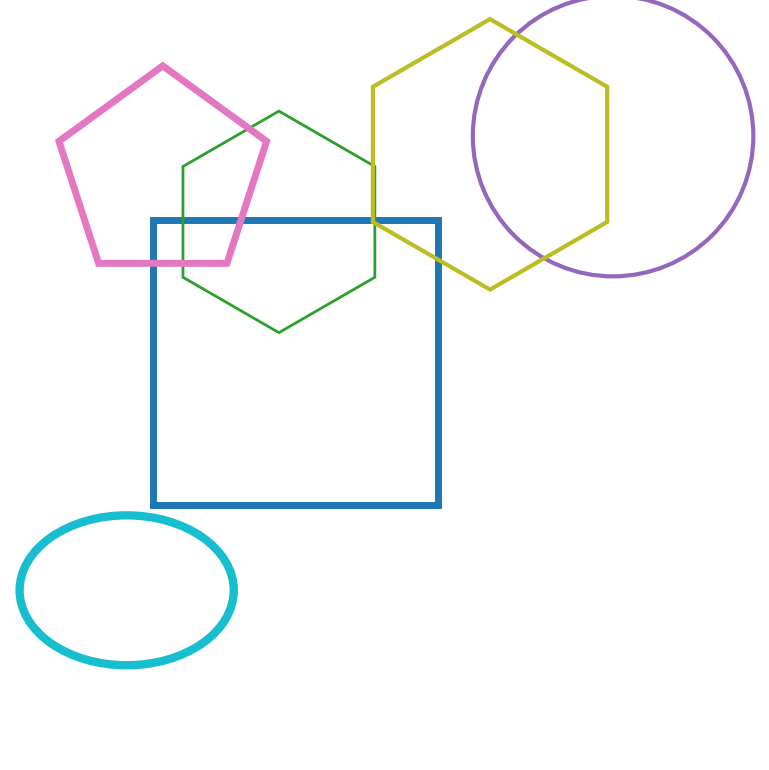[{"shape": "square", "thickness": 2.5, "radius": 0.93, "center": [0.384, 0.529]}, {"shape": "hexagon", "thickness": 1, "radius": 0.72, "center": [0.362, 0.712]}, {"shape": "circle", "thickness": 1.5, "radius": 0.91, "center": [0.796, 0.823]}, {"shape": "pentagon", "thickness": 2.5, "radius": 0.71, "center": [0.211, 0.773]}, {"shape": "hexagon", "thickness": 1.5, "radius": 0.88, "center": [0.636, 0.8]}, {"shape": "oval", "thickness": 3, "radius": 0.7, "center": [0.165, 0.233]}]